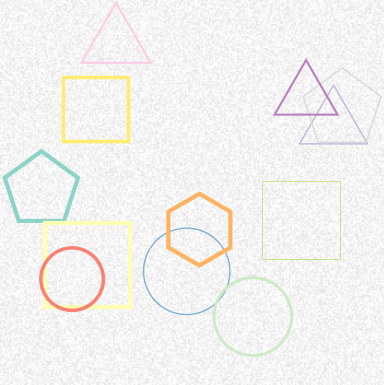[{"shape": "pentagon", "thickness": 3, "radius": 0.5, "center": [0.107, 0.507]}, {"shape": "square", "thickness": 3, "radius": 0.55, "center": [0.227, 0.312]}, {"shape": "triangle", "thickness": 1, "radius": 0.51, "center": [0.866, 0.677]}, {"shape": "circle", "thickness": 2.5, "radius": 0.41, "center": [0.187, 0.275]}, {"shape": "circle", "thickness": 1, "radius": 0.56, "center": [0.485, 0.295]}, {"shape": "hexagon", "thickness": 3, "radius": 0.47, "center": [0.518, 0.404]}, {"shape": "square", "thickness": 0.5, "radius": 0.51, "center": [0.781, 0.428]}, {"shape": "triangle", "thickness": 1.5, "radius": 0.52, "center": [0.301, 0.889]}, {"shape": "pentagon", "thickness": 1, "radius": 0.53, "center": [0.889, 0.717]}, {"shape": "triangle", "thickness": 1.5, "radius": 0.47, "center": [0.795, 0.75]}, {"shape": "circle", "thickness": 2, "radius": 0.5, "center": [0.657, 0.178]}, {"shape": "square", "thickness": 2.5, "radius": 0.42, "center": [0.248, 0.717]}]